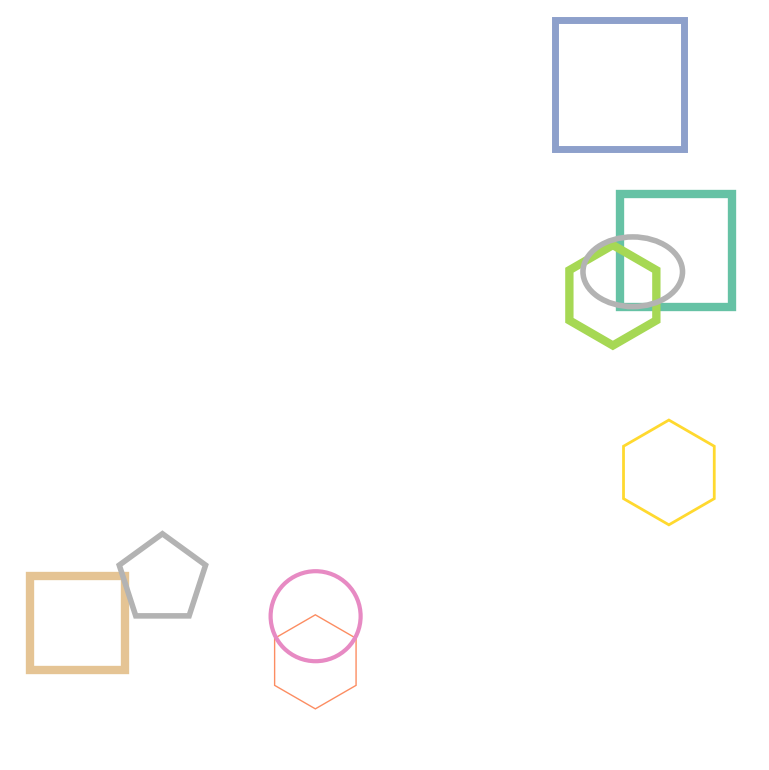[{"shape": "square", "thickness": 3, "radius": 0.36, "center": [0.877, 0.675]}, {"shape": "hexagon", "thickness": 0.5, "radius": 0.31, "center": [0.41, 0.14]}, {"shape": "square", "thickness": 2.5, "radius": 0.42, "center": [0.805, 0.89]}, {"shape": "circle", "thickness": 1.5, "radius": 0.29, "center": [0.41, 0.2]}, {"shape": "hexagon", "thickness": 3, "radius": 0.33, "center": [0.796, 0.617]}, {"shape": "hexagon", "thickness": 1, "radius": 0.34, "center": [0.869, 0.386]}, {"shape": "square", "thickness": 3, "radius": 0.31, "center": [0.101, 0.191]}, {"shape": "oval", "thickness": 2, "radius": 0.32, "center": [0.822, 0.647]}, {"shape": "pentagon", "thickness": 2, "radius": 0.29, "center": [0.211, 0.248]}]